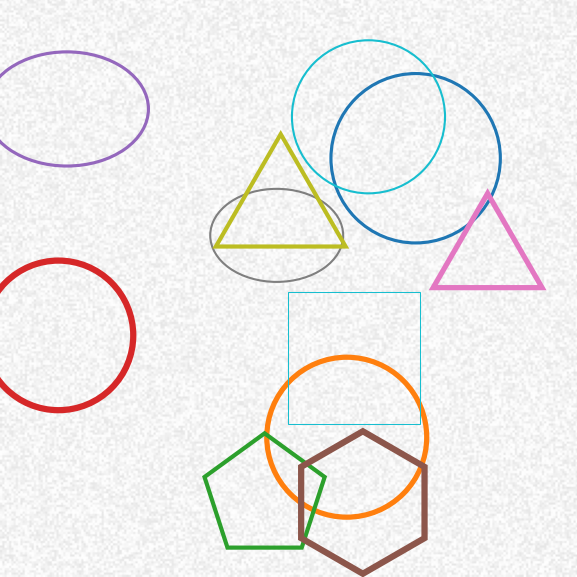[{"shape": "circle", "thickness": 1.5, "radius": 0.73, "center": [0.72, 0.725]}, {"shape": "circle", "thickness": 2.5, "radius": 0.69, "center": [0.6, 0.242]}, {"shape": "pentagon", "thickness": 2, "radius": 0.55, "center": [0.458, 0.139]}, {"shape": "circle", "thickness": 3, "radius": 0.65, "center": [0.101, 0.418]}, {"shape": "oval", "thickness": 1.5, "radius": 0.71, "center": [0.116, 0.81]}, {"shape": "hexagon", "thickness": 3, "radius": 0.62, "center": [0.628, 0.129]}, {"shape": "triangle", "thickness": 2.5, "radius": 0.54, "center": [0.844, 0.555]}, {"shape": "oval", "thickness": 1, "radius": 0.58, "center": [0.479, 0.592]}, {"shape": "triangle", "thickness": 2, "radius": 0.65, "center": [0.486, 0.637]}, {"shape": "square", "thickness": 0.5, "radius": 0.57, "center": [0.612, 0.379]}, {"shape": "circle", "thickness": 1, "radius": 0.66, "center": [0.638, 0.797]}]